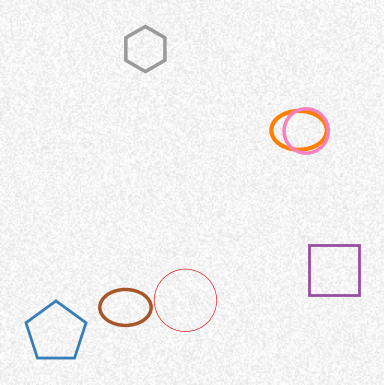[{"shape": "circle", "thickness": 0.5, "radius": 0.41, "center": [0.482, 0.22]}, {"shape": "pentagon", "thickness": 2, "radius": 0.41, "center": [0.145, 0.136]}, {"shape": "square", "thickness": 2, "radius": 0.32, "center": [0.867, 0.299]}, {"shape": "oval", "thickness": 3, "radius": 0.36, "center": [0.777, 0.661]}, {"shape": "oval", "thickness": 2.5, "radius": 0.33, "center": [0.326, 0.201]}, {"shape": "circle", "thickness": 2.5, "radius": 0.29, "center": [0.795, 0.66]}, {"shape": "hexagon", "thickness": 2.5, "radius": 0.29, "center": [0.378, 0.873]}]